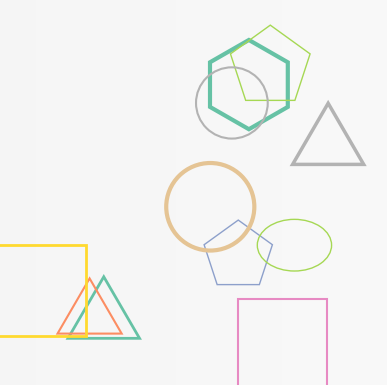[{"shape": "triangle", "thickness": 2, "radius": 0.53, "center": [0.268, 0.175]}, {"shape": "hexagon", "thickness": 3, "radius": 0.58, "center": [0.642, 0.78]}, {"shape": "triangle", "thickness": 1.5, "radius": 0.48, "center": [0.231, 0.181]}, {"shape": "pentagon", "thickness": 1, "radius": 0.46, "center": [0.615, 0.336]}, {"shape": "square", "thickness": 1.5, "radius": 0.57, "center": [0.729, 0.109]}, {"shape": "oval", "thickness": 1, "radius": 0.48, "center": [0.76, 0.363]}, {"shape": "pentagon", "thickness": 1, "radius": 0.54, "center": [0.698, 0.827]}, {"shape": "square", "thickness": 2, "radius": 0.59, "center": [0.103, 0.245]}, {"shape": "circle", "thickness": 3, "radius": 0.57, "center": [0.543, 0.463]}, {"shape": "triangle", "thickness": 2.5, "radius": 0.53, "center": [0.847, 0.626]}, {"shape": "circle", "thickness": 1.5, "radius": 0.46, "center": [0.598, 0.733]}]